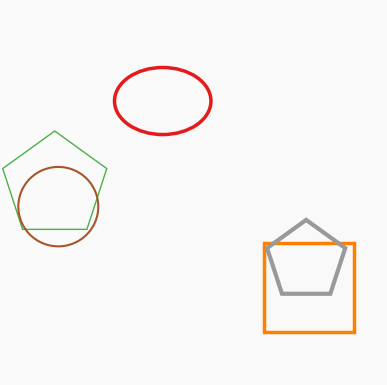[{"shape": "oval", "thickness": 2.5, "radius": 0.62, "center": [0.42, 0.738]}, {"shape": "pentagon", "thickness": 1, "radius": 0.71, "center": [0.141, 0.518]}, {"shape": "square", "thickness": 2.5, "radius": 0.58, "center": [0.797, 0.254]}, {"shape": "circle", "thickness": 1.5, "radius": 0.52, "center": [0.15, 0.463]}, {"shape": "pentagon", "thickness": 3, "radius": 0.53, "center": [0.79, 0.323]}]